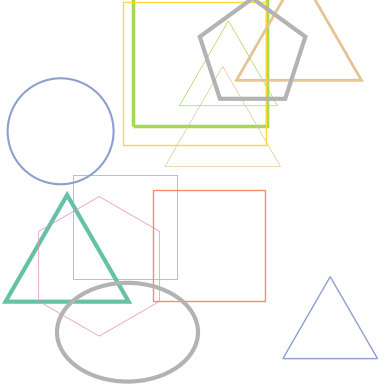[{"shape": "triangle", "thickness": 3, "radius": 0.92, "center": [0.174, 0.309]}, {"shape": "square", "thickness": 0.5, "radius": 0.68, "center": [0.325, 0.41]}, {"shape": "square", "thickness": 1, "radius": 0.72, "center": [0.543, 0.362]}, {"shape": "circle", "thickness": 1.5, "radius": 0.69, "center": [0.157, 0.659]}, {"shape": "triangle", "thickness": 1, "radius": 0.71, "center": [0.858, 0.139]}, {"shape": "hexagon", "thickness": 0.5, "radius": 0.91, "center": [0.258, 0.308]}, {"shape": "triangle", "thickness": 0.5, "radius": 0.74, "center": [0.593, 0.799]}, {"shape": "square", "thickness": 2.5, "radius": 0.87, "center": [0.52, 0.846]}, {"shape": "square", "thickness": 1, "radius": 0.93, "center": [0.505, 0.808]}, {"shape": "triangle", "thickness": 0.5, "radius": 0.87, "center": [0.578, 0.654]}, {"shape": "triangle", "thickness": 2, "radius": 0.94, "center": [0.776, 0.885]}, {"shape": "oval", "thickness": 3, "radius": 0.92, "center": [0.331, 0.137]}, {"shape": "pentagon", "thickness": 3, "radius": 0.72, "center": [0.656, 0.86]}]